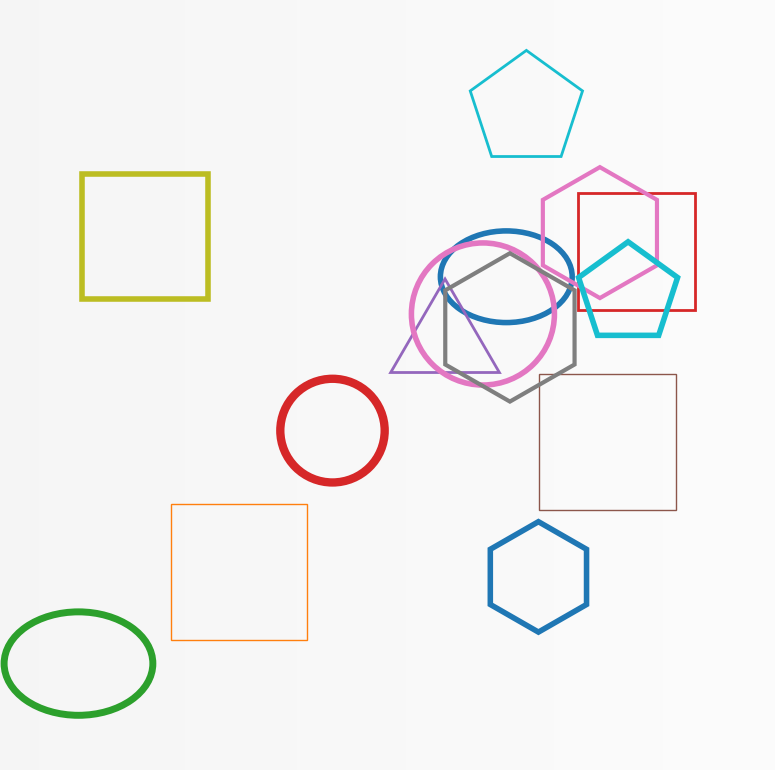[{"shape": "hexagon", "thickness": 2, "radius": 0.36, "center": [0.695, 0.251]}, {"shape": "oval", "thickness": 2, "radius": 0.43, "center": [0.653, 0.641]}, {"shape": "square", "thickness": 0.5, "radius": 0.44, "center": [0.308, 0.257]}, {"shape": "oval", "thickness": 2.5, "radius": 0.48, "center": [0.101, 0.138]}, {"shape": "circle", "thickness": 3, "radius": 0.34, "center": [0.429, 0.441]}, {"shape": "square", "thickness": 1, "radius": 0.38, "center": [0.821, 0.674]}, {"shape": "triangle", "thickness": 1, "radius": 0.4, "center": [0.574, 0.557]}, {"shape": "square", "thickness": 0.5, "radius": 0.44, "center": [0.784, 0.426]}, {"shape": "circle", "thickness": 2, "radius": 0.46, "center": [0.623, 0.592]}, {"shape": "hexagon", "thickness": 1.5, "radius": 0.43, "center": [0.774, 0.698]}, {"shape": "hexagon", "thickness": 1.5, "radius": 0.48, "center": [0.658, 0.575]}, {"shape": "square", "thickness": 2, "radius": 0.41, "center": [0.187, 0.693]}, {"shape": "pentagon", "thickness": 1, "radius": 0.38, "center": [0.679, 0.858]}, {"shape": "pentagon", "thickness": 2, "radius": 0.34, "center": [0.81, 0.619]}]